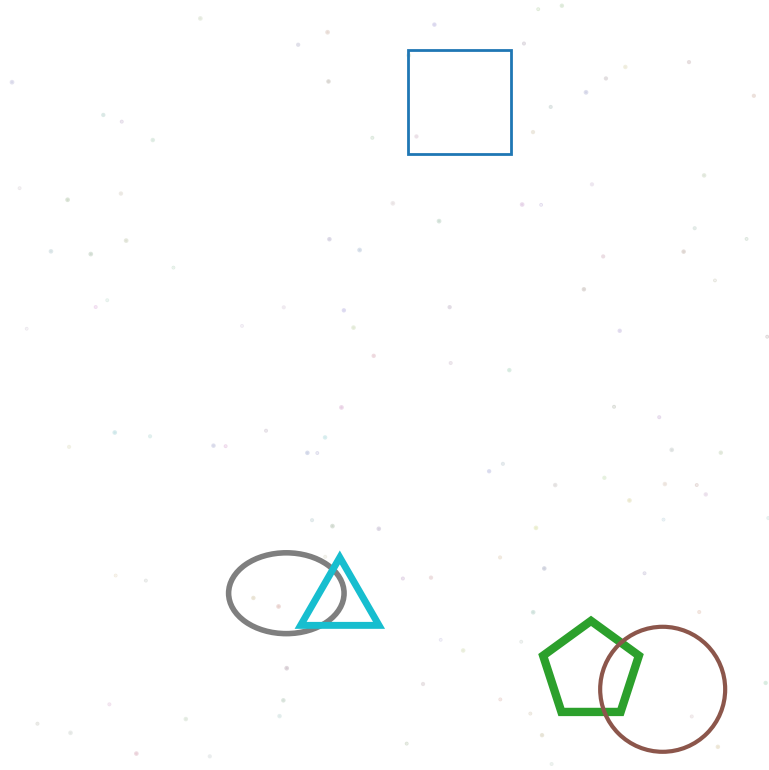[{"shape": "square", "thickness": 1, "radius": 0.34, "center": [0.597, 0.868]}, {"shape": "pentagon", "thickness": 3, "radius": 0.33, "center": [0.768, 0.128]}, {"shape": "circle", "thickness": 1.5, "radius": 0.41, "center": [0.861, 0.105]}, {"shape": "oval", "thickness": 2, "radius": 0.37, "center": [0.372, 0.23]}, {"shape": "triangle", "thickness": 2.5, "radius": 0.29, "center": [0.441, 0.217]}]